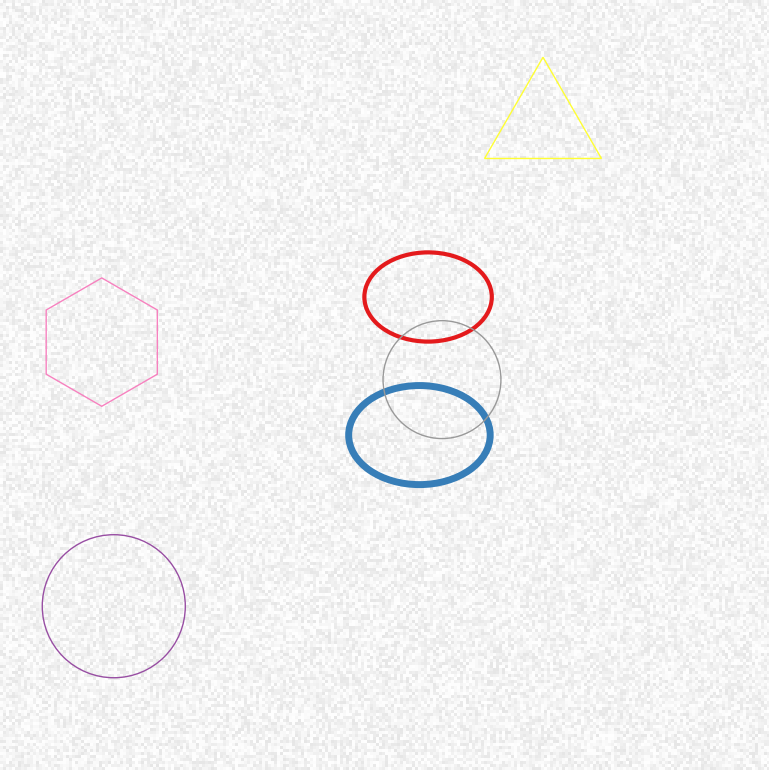[{"shape": "oval", "thickness": 1.5, "radius": 0.41, "center": [0.556, 0.614]}, {"shape": "oval", "thickness": 2.5, "radius": 0.46, "center": [0.545, 0.435]}, {"shape": "circle", "thickness": 0.5, "radius": 0.46, "center": [0.148, 0.213]}, {"shape": "triangle", "thickness": 0.5, "radius": 0.44, "center": [0.705, 0.838]}, {"shape": "hexagon", "thickness": 0.5, "radius": 0.42, "center": [0.132, 0.556]}, {"shape": "circle", "thickness": 0.5, "radius": 0.38, "center": [0.574, 0.507]}]